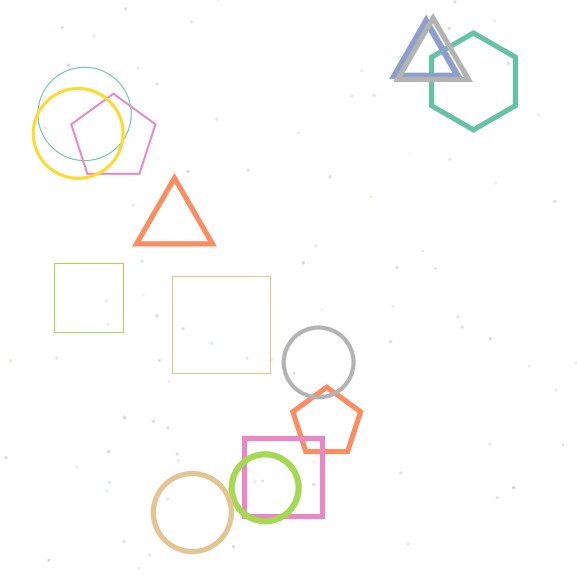[{"shape": "hexagon", "thickness": 2.5, "radius": 0.42, "center": [0.82, 0.858]}, {"shape": "circle", "thickness": 0.5, "radius": 0.4, "center": [0.146, 0.802]}, {"shape": "triangle", "thickness": 2.5, "radius": 0.38, "center": [0.302, 0.615]}, {"shape": "pentagon", "thickness": 2.5, "radius": 0.31, "center": [0.566, 0.267]}, {"shape": "triangle", "thickness": 3, "radius": 0.32, "center": [0.738, 0.9]}, {"shape": "pentagon", "thickness": 1, "radius": 0.38, "center": [0.196, 0.76]}, {"shape": "square", "thickness": 2.5, "radius": 0.34, "center": [0.489, 0.173]}, {"shape": "square", "thickness": 0.5, "radius": 0.3, "center": [0.153, 0.484]}, {"shape": "circle", "thickness": 3, "radius": 0.29, "center": [0.459, 0.154]}, {"shape": "circle", "thickness": 1.5, "radius": 0.39, "center": [0.135, 0.768]}, {"shape": "square", "thickness": 0.5, "radius": 0.42, "center": [0.383, 0.437]}, {"shape": "circle", "thickness": 2.5, "radius": 0.34, "center": [0.333, 0.112]}, {"shape": "triangle", "thickness": 2.5, "radius": 0.35, "center": [0.75, 0.897]}, {"shape": "circle", "thickness": 2, "radius": 0.3, "center": [0.552, 0.372]}]